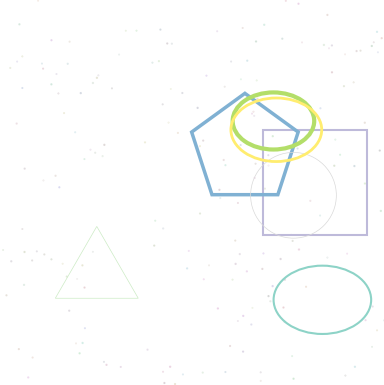[{"shape": "oval", "thickness": 1.5, "radius": 0.63, "center": [0.837, 0.221]}, {"shape": "square", "thickness": 1.5, "radius": 0.68, "center": [0.819, 0.526]}, {"shape": "pentagon", "thickness": 2.5, "radius": 0.73, "center": [0.636, 0.612]}, {"shape": "oval", "thickness": 3, "radius": 0.53, "center": [0.71, 0.686]}, {"shape": "circle", "thickness": 0.5, "radius": 0.56, "center": [0.762, 0.493]}, {"shape": "triangle", "thickness": 0.5, "radius": 0.62, "center": [0.251, 0.288]}, {"shape": "oval", "thickness": 2, "radius": 0.59, "center": [0.718, 0.663]}]